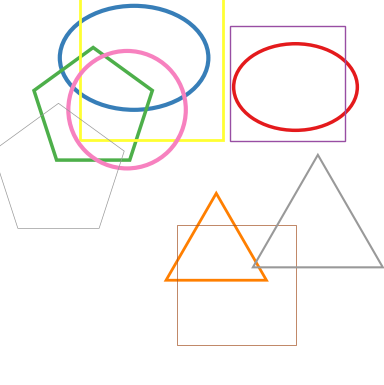[{"shape": "oval", "thickness": 2.5, "radius": 0.8, "center": [0.768, 0.774]}, {"shape": "oval", "thickness": 3, "radius": 0.96, "center": [0.348, 0.85]}, {"shape": "pentagon", "thickness": 2.5, "radius": 0.81, "center": [0.242, 0.715]}, {"shape": "square", "thickness": 1, "radius": 0.74, "center": [0.746, 0.783]}, {"shape": "triangle", "thickness": 2, "radius": 0.75, "center": [0.562, 0.347]}, {"shape": "square", "thickness": 2, "radius": 0.93, "center": [0.393, 0.821]}, {"shape": "square", "thickness": 0.5, "radius": 0.78, "center": [0.614, 0.261]}, {"shape": "circle", "thickness": 3, "radius": 0.76, "center": [0.33, 0.715]}, {"shape": "triangle", "thickness": 1.5, "radius": 0.97, "center": [0.826, 0.403]}, {"shape": "pentagon", "thickness": 0.5, "radius": 0.9, "center": [0.152, 0.552]}]